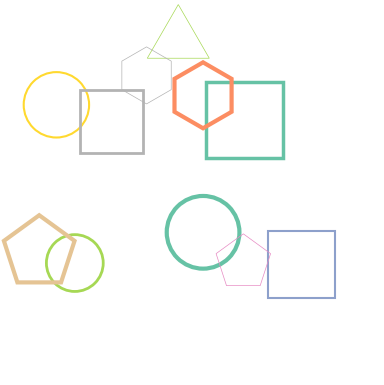[{"shape": "circle", "thickness": 3, "radius": 0.47, "center": [0.527, 0.397]}, {"shape": "square", "thickness": 2.5, "radius": 0.5, "center": [0.635, 0.688]}, {"shape": "hexagon", "thickness": 3, "radius": 0.43, "center": [0.527, 0.752]}, {"shape": "square", "thickness": 1.5, "radius": 0.43, "center": [0.783, 0.313]}, {"shape": "pentagon", "thickness": 0.5, "radius": 0.37, "center": [0.632, 0.318]}, {"shape": "triangle", "thickness": 0.5, "radius": 0.46, "center": [0.463, 0.895]}, {"shape": "circle", "thickness": 2, "radius": 0.37, "center": [0.194, 0.317]}, {"shape": "circle", "thickness": 1.5, "radius": 0.42, "center": [0.146, 0.728]}, {"shape": "pentagon", "thickness": 3, "radius": 0.48, "center": [0.102, 0.345]}, {"shape": "square", "thickness": 2, "radius": 0.41, "center": [0.289, 0.685]}, {"shape": "hexagon", "thickness": 0.5, "radius": 0.37, "center": [0.381, 0.804]}]